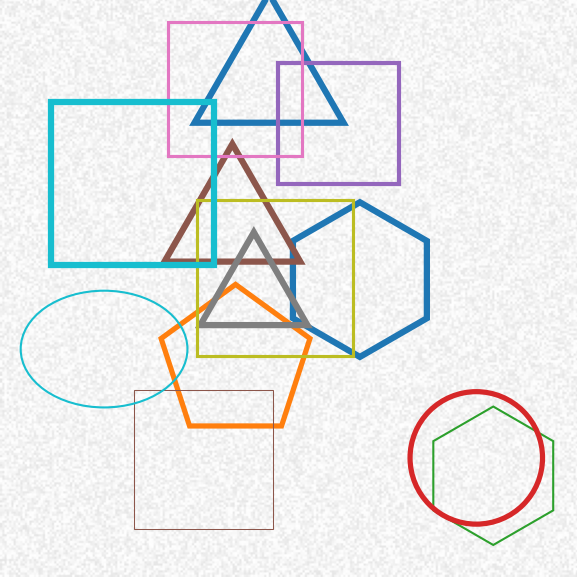[{"shape": "triangle", "thickness": 3, "radius": 0.74, "center": [0.466, 0.861]}, {"shape": "hexagon", "thickness": 3, "radius": 0.67, "center": [0.623, 0.515]}, {"shape": "pentagon", "thickness": 2.5, "radius": 0.68, "center": [0.408, 0.371]}, {"shape": "hexagon", "thickness": 1, "radius": 0.6, "center": [0.854, 0.175]}, {"shape": "circle", "thickness": 2.5, "radius": 0.57, "center": [0.825, 0.206]}, {"shape": "square", "thickness": 2, "radius": 0.52, "center": [0.586, 0.785]}, {"shape": "triangle", "thickness": 3, "radius": 0.68, "center": [0.402, 0.614]}, {"shape": "square", "thickness": 0.5, "radius": 0.6, "center": [0.352, 0.204]}, {"shape": "square", "thickness": 1.5, "radius": 0.58, "center": [0.407, 0.845]}, {"shape": "triangle", "thickness": 3, "radius": 0.54, "center": [0.44, 0.49]}, {"shape": "square", "thickness": 1.5, "radius": 0.67, "center": [0.477, 0.518]}, {"shape": "oval", "thickness": 1, "radius": 0.72, "center": [0.18, 0.395]}, {"shape": "square", "thickness": 3, "radius": 0.7, "center": [0.229, 0.681]}]